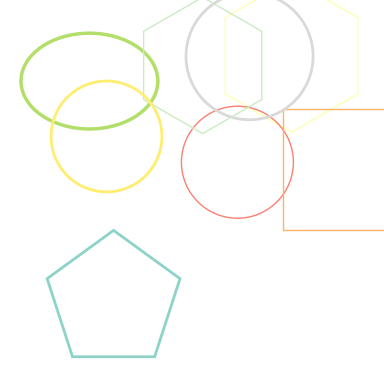[{"shape": "pentagon", "thickness": 2, "radius": 0.91, "center": [0.295, 0.22]}, {"shape": "hexagon", "thickness": 1, "radius": 0.99, "center": [0.757, 0.855]}, {"shape": "circle", "thickness": 1, "radius": 0.73, "center": [0.617, 0.579]}, {"shape": "square", "thickness": 1, "radius": 0.79, "center": [0.892, 0.56]}, {"shape": "oval", "thickness": 2.5, "radius": 0.89, "center": [0.232, 0.789]}, {"shape": "circle", "thickness": 2, "radius": 0.83, "center": [0.648, 0.854]}, {"shape": "hexagon", "thickness": 1, "radius": 0.89, "center": [0.526, 0.83]}, {"shape": "circle", "thickness": 2, "radius": 0.72, "center": [0.277, 0.646]}]